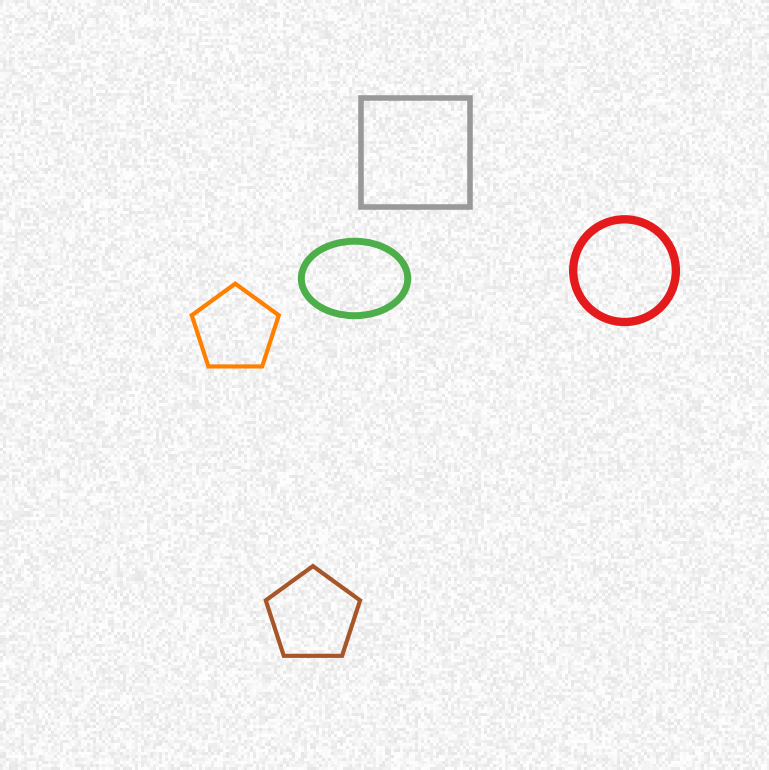[{"shape": "circle", "thickness": 3, "radius": 0.33, "center": [0.811, 0.648]}, {"shape": "oval", "thickness": 2.5, "radius": 0.35, "center": [0.46, 0.638]}, {"shape": "pentagon", "thickness": 1.5, "radius": 0.3, "center": [0.306, 0.572]}, {"shape": "pentagon", "thickness": 1.5, "radius": 0.32, "center": [0.406, 0.2]}, {"shape": "square", "thickness": 2, "radius": 0.35, "center": [0.54, 0.802]}]